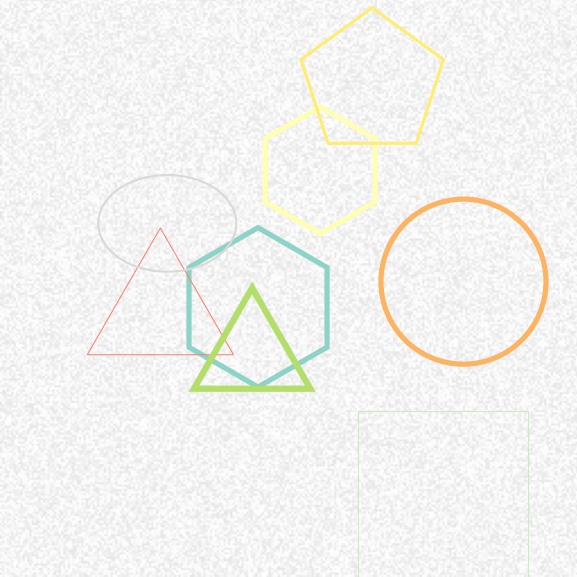[{"shape": "hexagon", "thickness": 2.5, "radius": 0.69, "center": [0.447, 0.467]}, {"shape": "hexagon", "thickness": 2.5, "radius": 0.55, "center": [0.554, 0.704]}, {"shape": "triangle", "thickness": 0.5, "radius": 0.73, "center": [0.278, 0.458]}, {"shape": "circle", "thickness": 2.5, "radius": 0.71, "center": [0.803, 0.511]}, {"shape": "triangle", "thickness": 3, "radius": 0.58, "center": [0.437, 0.384]}, {"shape": "oval", "thickness": 1, "radius": 0.6, "center": [0.29, 0.612]}, {"shape": "square", "thickness": 0.5, "radius": 0.74, "center": [0.767, 0.141]}, {"shape": "pentagon", "thickness": 1.5, "radius": 0.65, "center": [0.644, 0.856]}]